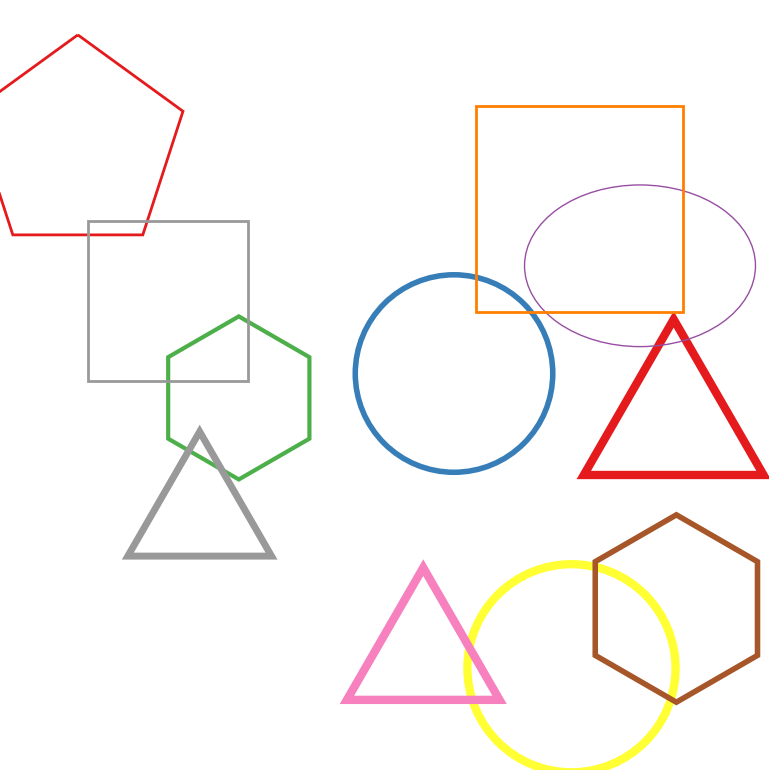[{"shape": "triangle", "thickness": 3, "radius": 0.67, "center": [0.875, 0.451]}, {"shape": "pentagon", "thickness": 1, "radius": 0.72, "center": [0.101, 0.811]}, {"shape": "circle", "thickness": 2, "radius": 0.64, "center": [0.59, 0.515]}, {"shape": "hexagon", "thickness": 1.5, "radius": 0.53, "center": [0.31, 0.483]}, {"shape": "oval", "thickness": 0.5, "radius": 0.75, "center": [0.831, 0.655]}, {"shape": "square", "thickness": 1, "radius": 0.67, "center": [0.753, 0.729]}, {"shape": "circle", "thickness": 3, "radius": 0.68, "center": [0.742, 0.132]}, {"shape": "hexagon", "thickness": 2, "radius": 0.61, "center": [0.878, 0.21]}, {"shape": "triangle", "thickness": 3, "radius": 0.57, "center": [0.55, 0.148]}, {"shape": "triangle", "thickness": 2.5, "radius": 0.54, "center": [0.259, 0.332]}, {"shape": "square", "thickness": 1, "radius": 0.52, "center": [0.218, 0.609]}]